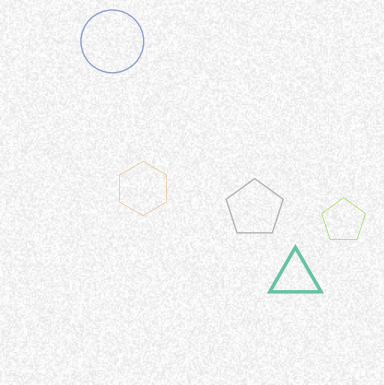[{"shape": "triangle", "thickness": 2.5, "radius": 0.39, "center": [0.767, 0.28]}, {"shape": "circle", "thickness": 1, "radius": 0.41, "center": [0.292, 0.892]}, {"shape": "pentagon", "thickness": 0.5, "radius": 0.3, "center": [0.892, 0.427]}, {"shape": "hexagon", "thickness": 0.5, "radius": 0.35, "center": [0.372, 0.51]}, {"shape": "pentagon", "thickness": 1, "radius": 0.39, "center": [0.661, 0.458]}]